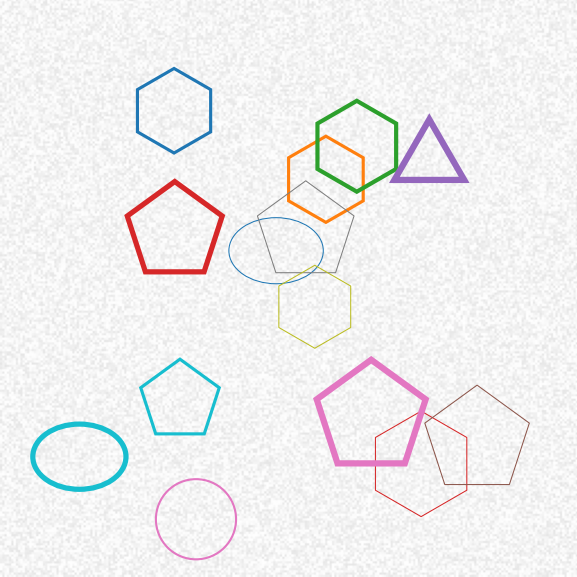[{"shape": "hexagon", "thickness": 1.5, "radius": 0.37, "center": [0.301, 0.807]}, {"shape": "oval", "thickness": 0.5, "radius": 0.41, "center": [0.478, 0.565]}, {"shape": "hexagon", "thickness": 1.5, "radius": 0.37, "center": [0.564, 0.689]}, {"shape": "hexagon", "thickness": 2, "radius": 0.39, "center": [0.618, 0.746]}, {"shape": "pentagon", "thickness": 2.5, "radius": 0.43, "center": [0.303, 0.598]}, {"shape": "hexagon", "thickness": 0.5, "radius": 0.46, "center": [0.729, 0.196]}, {"shape": "triangle", "thickness": 3, "radius": 0.35, "center": [0.743, 0.722]}, {"shape": "pentagon", "thickness": 0.5, "radius": 0.48, "center": [0.826, 0.237]}, {"shape": "pentagon", "thickness": 3, "radius": 0.5, "center": [0.643, 0.277]}, {"shape": "circle", "thickness": 1, "radius": 0.35, "center": [0.339, 0.1]}, {"shape": "pentagon", "thickness": 0.5, "radius": 0.44, "center": [0.529, 0.598]}, {"shape": "hexagon", "thickness": 0.5, "radius": 0.36, "center": [0.545, 0.468]}, {"shape": "pentagon", "thickness": 1.5, "radius": 0.36, "center": [0.312, 0.306]}, {"shape": "oval", "thickness": 2.5, "radius": 0.4, "center": [0.137, 0.208]}]